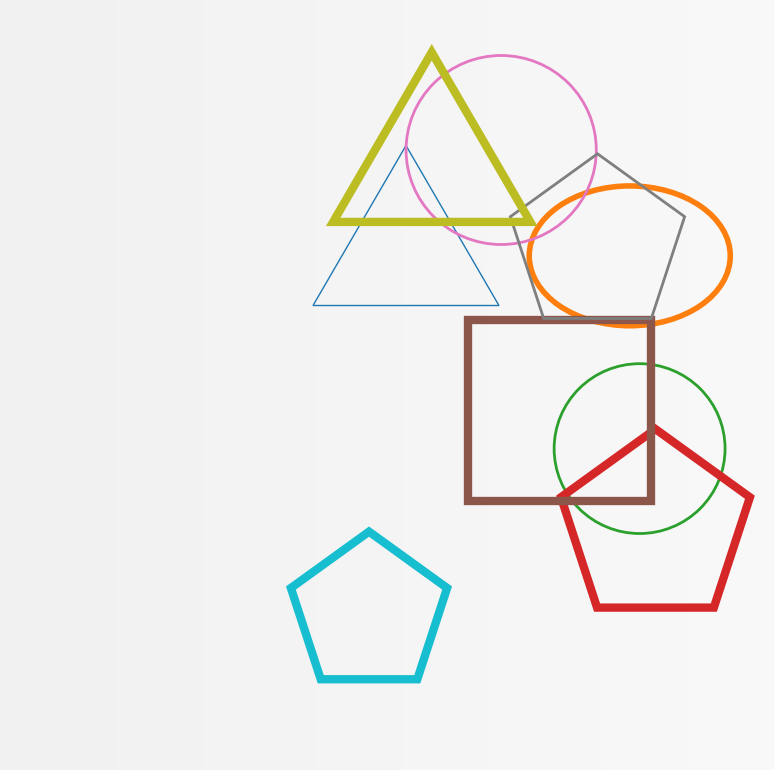[{"shape": "triangle", "thickness": 0.5, "radius": 0.69, "center": [0.524, 0.672]}, {"shape": "oval", "thickness": 2, "radius": 0.65, "center": [0.813, 0.668]}, {"shape": "circle", "thickness": 1, "radius": 0.55, "center": [0.825, 0.417]}, {"shape": "pentagon", "thickness": 3, "radius": 0.64, "center": [0.846, 0.315]}, {"shape": "square", "thickness": 3, "radius": 0.59, "center": [0.722, 0.466]}, {"shape": "circle", "thickness": 1, "radius": 0.61, "center": [0.647, 0.805]}, {"shape": "pentagon", "thickness": 1, "radius": 0.59, "center": [0.771, 0.682]}, {"shape": "triangle", "thickness": 3, "radius": 0.73, "center": [0.557, 0.785]}, {"shape": "pentagon", "thickness": 3, "radius": 0.53, "center": [0.476, 0.204]}]